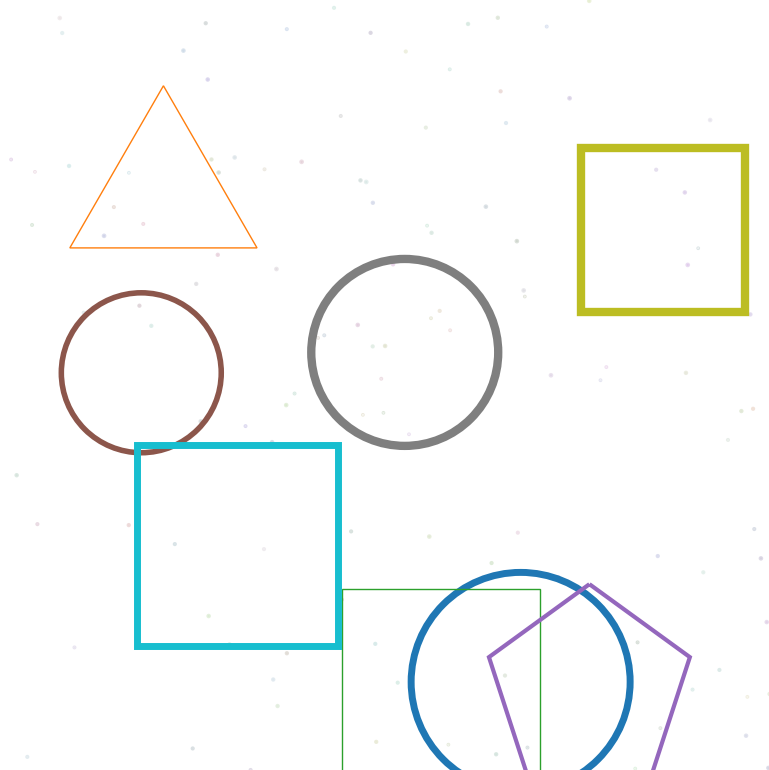[{"shape": "circle", "thickness": 2.5, "radius": 0.71, "center": [0.676, 0.114]}, {"shape": "triangle", "thickness": 0.5, "radius": 0.7, "center": [0.212, 0.748]}, {"shape": "square", "thickness": 0.5, "radius": 0.64, "center": [0.573, 0.106]}, {"shape": "pentagon", "thickness": 1.5, "radius": 0.69, "center": [0.765, 0.104]}, {"shape": "circle", "thickness": 2, "radius": 0.52, "center": [0.183, 0.516]}, {"shape": "circle", "thickness": 3, "radius": 0.61, "center": [0.526, 0.542]}, {"shape": "square", "thickness": 3, "radius": 0.53, "center": [0.861, 0.701]}, {"shape": "square", "thickness": 2.5, "radius": 0.65, "center": [0.308, 0.292]}]